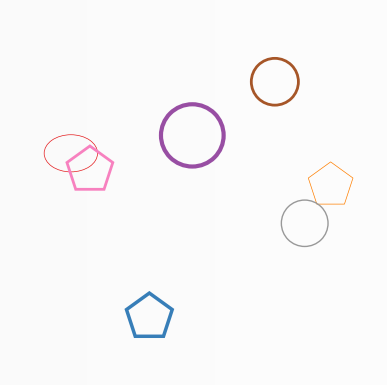[{"shape": "oval", "thickness": 0.5, "radius": 0.34, "center": [0.183, 0.602]}, {"shape": "pentagon", "thickness": 2.5, "radius": 0.31, "center": [0.385, 0.177]}, {"shape": "circle", "thickness": 3, "radius": 0.4, "center": [0.496, 0.648]}, {"shape": "pentagon", "thickness": 0.5, "radius": 0.3, "center": [0.853, 0.519]}, {"shape": "circle", "thickness": 2, "radius": 0.3, "center": [0.709, 0.788]}, {"shape": "pentagon", "thickness": 2, "radius": 0.31, "center": [0.232, 0.559]}, {"shape": "circle", "thickness": 1, "radius": 0.3, "center": [0.786, 0.42]}]